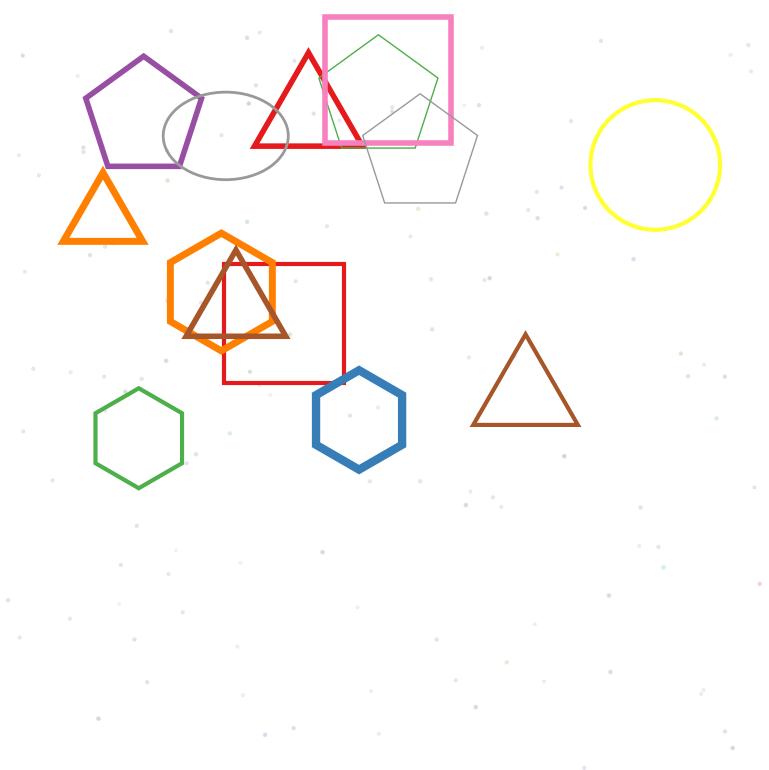[{"shape": "triangle", "thickness": 2, "radius": 0.4, "center": [0.401, 0.851]}, {"shape": "square", "thickness": 1.5, "radius": 0.39, "center": [0.369, 0.58]}, {"shape": "hexagon", "thickness": 3, "radius": 0.32, "center": [0.466, 0.455]}, {"shape": "pentagon", "thickness": 0.5, "radius": 0.41, "center": [0.491, 0.874]}, {"shape": "hexagon", "thickness": 1.5, "radius": 0.32, "center": [0.18, 0.431]}, {"shape": "pentagon", "thickness": 2, "radius": 0.4, "center": [0.187, 0.848]}, {"shape": "triangle", "thickness": 2.5, "radius": 0.3, "center": [0.134, 0.716]}, {"shape": "hexagon", "thickness": 2.5, "radius": 0.38, "center": [0.287, 0.621]}, {"shape": "circle", "thickness": 1.5, "radius": 0.42, "center": [0.851, 0.786]}, {"shape": "triangle", "thickness": 2, "radius": 0.37, "center": [0.306, 0.601]}, {"shape": "triangle", "thickness": 1.5, "radius": 0.39, "center": [0.683, 0.487]}, {"shape": "square", "thickness": 2, "radius": 0.41, "center": [0.505, 0.896]}, {"shape": "pentagon", "thickness": 0.5, "radius": 0.39, "center": [0.546, 0.8]}, {"shape": "oval", "thickness": 1, "radius": 0.41, "center": [0.293, 0.823]}]